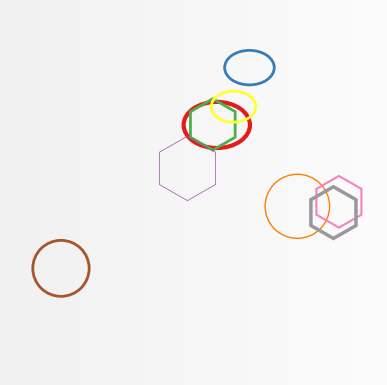[{"shape": "oval", "thickness": 3, "radius": 0.43, "center": [0.559, 0.675]}, {"shape": "oval", "thickness": 2, "radius": 0.32, "center": [0.644, 0.824]}, {"shape": "hexagon", "thickness": 2, "radius": 0.33, "center": [0.549, 0.677]}, {"shape": "hexagon", "thickness": 0.5, "radius": 0.42, "center": [0.484, 0.563]}, {"shape": "circle", "thickness": 1, "radius": 0.42, "center": [0.767, 0.464]}, {"shape": "oval", "thickness": 2, "radius": 0.29, "center": [0.603, 0.723]}, {"shape": "circle", "thickness": 2, "radius": 0.36, "center": [0.157, 0.303]}, {"shape": "hexagon", "thickness": 1.5, "radius": 0.34, "center": [0.875, 0.476]}, {"shape": "hexagon", "thickness": 2.5, "radius": 0.34, "center": [0.86, 0.448]}]